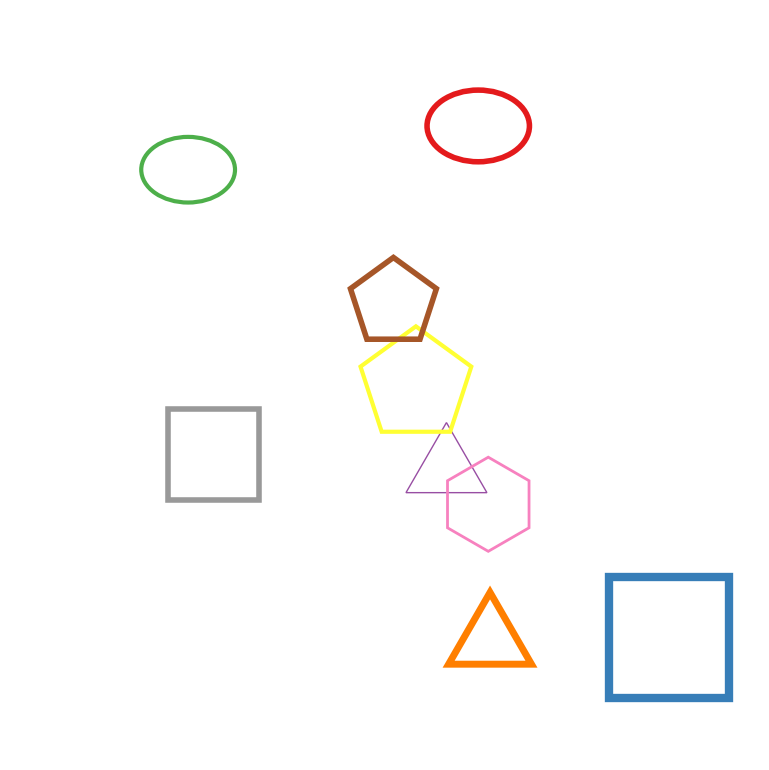[{"shape": "oval", "thickness": 2, "radius": 0.33, "center": [0.621, 0.836]}, {"shape": "square", "thickness": 3, "radius": 0.39, "center": [0.869, 0.172]}, {"shape": "oval", "thickness": 1.5, "radius": 0.3, "center": [0.244, 0.78]}, {"shape": "triangle", "thickness": 0.5, "radius": 0.3, "center": [0.58, 0.391]}, {"shape": "triangle", "thickness": 2.5, "radius": 0.31, "center": [0.636, 0.168]}, {"shape": "pentagon", "thickness": 1.5, "radius": 0.38, "center": [0.54, 0.501]}, {"shape": "pentagon", "thickness": 2, "radius": 0.29, "center": [0.511, 0.607]}, {"shape": "hexagon", "thickness": 1, "radius": 0.31, "center": [0.634, 0.345]}, {"shape": "square", "thickness": 2, "radius": 0.3, "center": [0.277, 0.409]}]